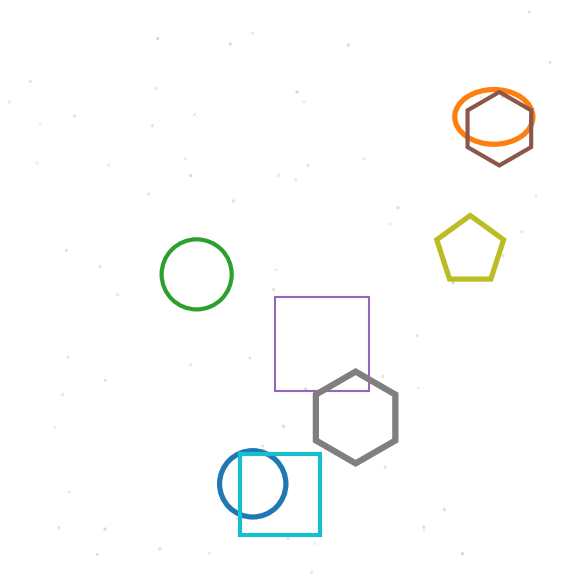[{"shape": "circle", "thickness": 2.5, "radius": 0.29, "center": [0.438, 0.161]}, {"shape": "oval", "thickness": 2.5, "radius": 0.34, "center": [0.855, 0.797]}, {"shape": "circle", "thickness": 2, "radius": 0.3, "center": [0.341, 0.524]}, {"shape": "square", "thickness": 1, "radius": 0.41, "center": [0.557, 0.403]}, {"shape": "hexagon", "thickness": 2, "radius": 0.32, "center": [0.865, 0.776]}, {"shape": "hexagon", "thickness": 3, "radius": 0.4, "center": [0.616, 0.276]}, {"shape": "pentagon", "thickness": 2.5, "radius": 0.3, "center": [0.814, 0.565]}, {"shape": "square", "thickness": 2, "radius": 0.35, "center": [0.485, 0.143]}]